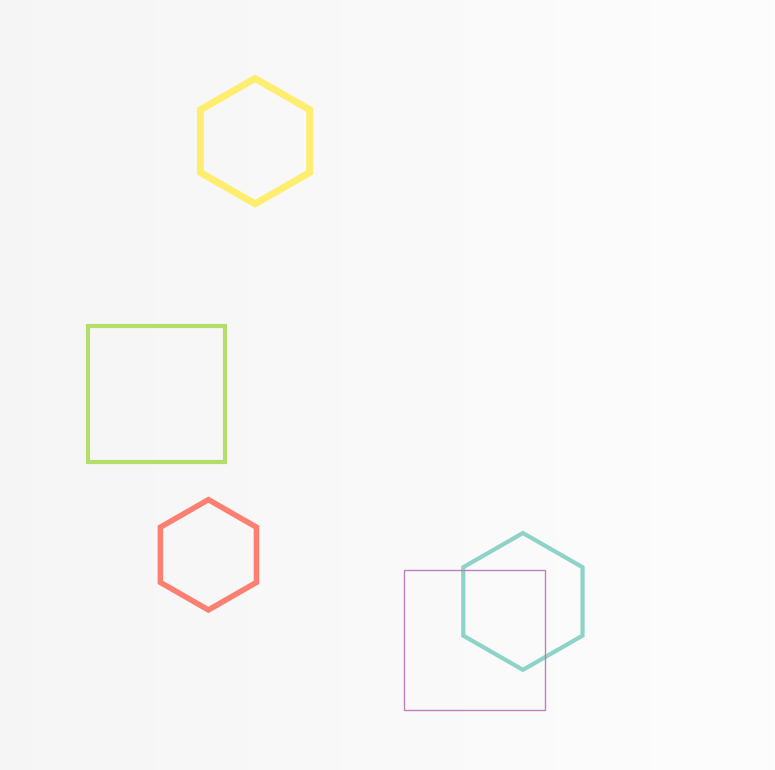[{"shape": "hexagon", "thickness": 1.5, "radius": 0.44, "center": [0.675, 0.219]}, {"shape": "hexagon", "thickness": 2, "radius": 0.36, "center": [0.269, 0.279]}, {"shape": "square", "thickness": 1.5, "radius": 0.44, "center": [0.202, 0.488]}, {"shape": "square", "thickness": 0.5, "radius": 0.45, "center": [0.612, 0.169]}, {"shape": "hexagon", "thickness": 2.5, "radius": 0.41, "center": [0.329, 0.817]}]